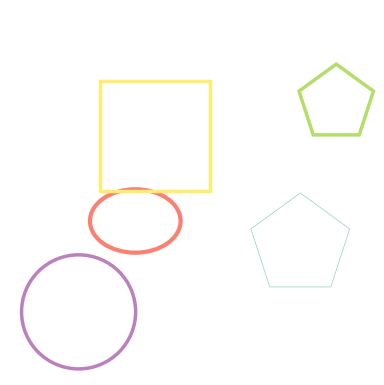[{"shape": "pentagon", "thickness": 0.5, "radius": 0.67, "center": [0.78, 0.364]}, {"shape": "oval", "thickness": 3, "radius": 0.59, "center": [0.351, 0.426]}, {"shape": "pentagon", "thickness": 2.5, "radius": 0.51, "center": [0.873, 0.732]}, {"shape": "circle", "thickness": 2.5, "radius": 0.74, "center": [0.204, 0.19]}, {"shape": "square", "thickness": 2.5, "radius": 0.72, "center": [0.403, 0.646]}]